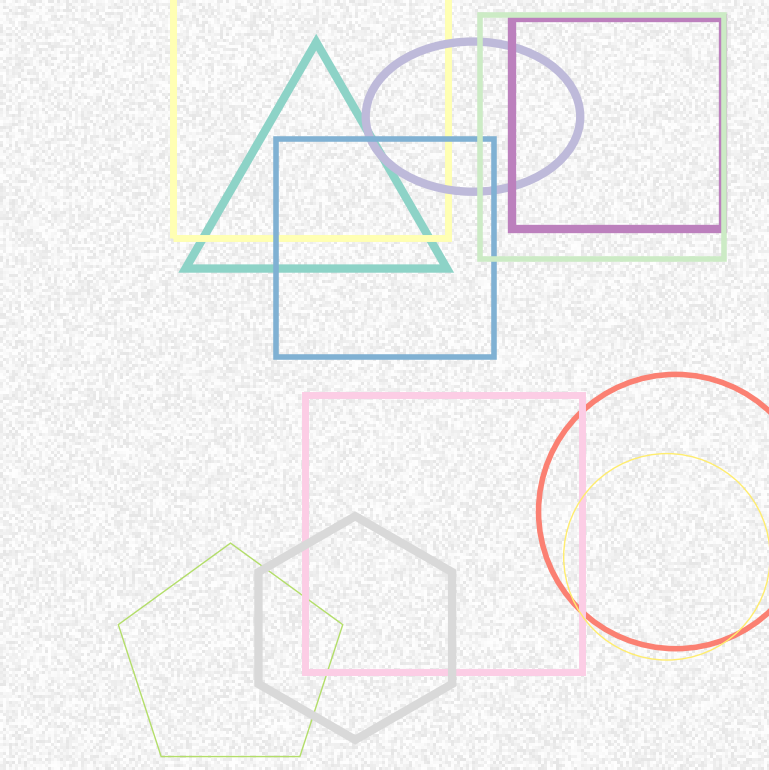[{"shape": "triangle", "thickness": 3, "radius": 0.98, "center": [0.411, 0.749]}, {"shape": "square", "thickness": 2.5, "radius": 0.89, "center": [0.403, 0.87]}, {"shape": "oval", "thickness": 3, "radius": 0.7, "center": [0.614, 0.849]}, {"shape": "circle", "thickness": 2, "radius": 0.89, "center": [0.878, 0.336]}, {"shape": "square", "thickness": 2, "radius": 0.71, "center": [0.5, 0.678]}, {"shape": "pentagon", "thickness": 0.5, "radius": 0.77, "center": [0.299, 0.141]}, {"shape": "square", "thickness": 2.5, "radius": 0.9, "center": [0.576, 0.307]}, {"shape": "hexagon", "thickness": 3, "radius": 0.73, "center": [0.461, 0.184]}, {"shape": "square", "thickness": 3, "radius": 0.69, "center": [0.802, 0.84]}, {"shape": "square", "thickness": 2, "radius": 0.79, "center": [0.781, 0.822]}, {"shape": "circle", "thickness": 0.5, "radius": 0.67, "center": [0.866, 0.277]}]